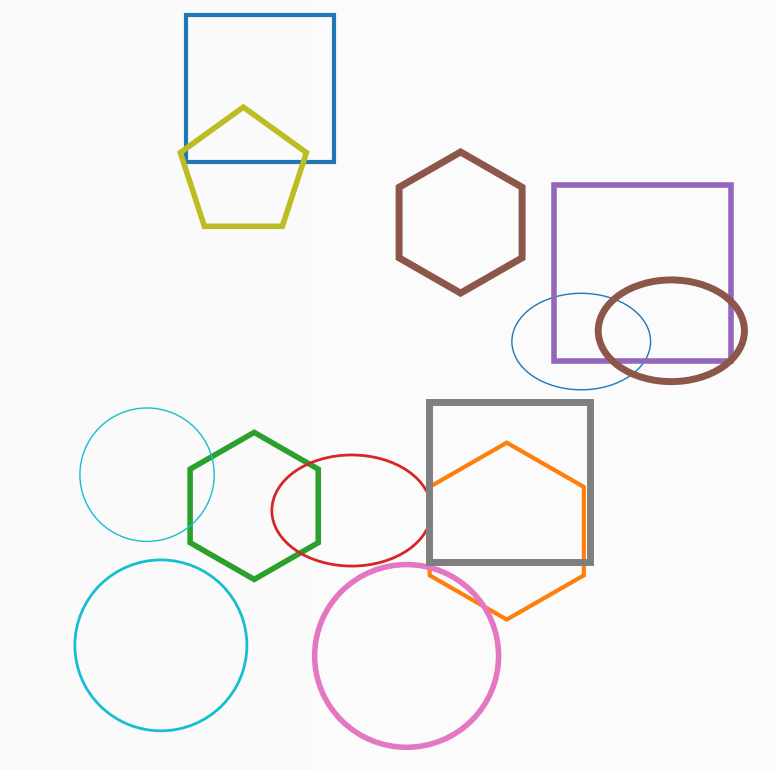[{"shape": "oval", "thickness": 0.5, "radius": 0.45, "center": [0.75, 0.556]}, {"shape": "square", "thickness": 1.5, "radius": 0.48, "center": [0.335, 0.885]}, {"shape": "hexagon", "thickness": 1.5, "radius": 0.57, "center": [0.654, 0.31]}, {"shape": "hexagon", "thickness": 2, "radius": 0.48, "center": [0.328, 0.343]}, {"shape": "oval", "thickness": 1, "radius": 0.52, "center": [0.454, 0.337]}, {"shape": "square", "thickness": 2, "radius": 0.57, "center": [0.829, 0.646]}, {"shape": "hexagon", "thickness": 2.5, "radius": 0.46, "center": [0.594, 0.711]}, {"shape": "oval", "thickness": 2.5, "radius": 0.47, "center": [0.866, 0.57]}, {"shape": "circle", "thickness": 2, "radius": 0.59, "center": [0.525, 0.148]}, {"shape": "square", "thickness": 2.5, "radius": 0.52, "center": [0.657, 0.374]}, {"shape": "pentagon", "thickness": 2, "radius": 0.43, "center": [0.314, 0.775]}, {"shape": "circle", "thickness": 1, "radius": 0.55, "center": [0.208, 0.162]}, {"shape": "circle", "thickness": 0.5, "radius": 0.43, "center": [0.19, 0.384]}]